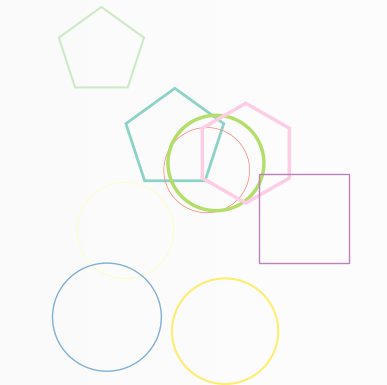[{"shape": "pentagon", "thickness": 2, "radius": 0.66, "center": [0.451, 0.638]}, {"shape": "circle", "thickness": 0.5, "radius": 0.63, "center": [0.324, 0.401]}, {"shape": "circle", "thickness": 0.5, "radius": 0.55, "center": [0.533, 0.558]}, {"shape": "circle", "thickness": 1, "radius": 0.7, "center": [0.276, 0.176]}, {"shape": "circle", "thickness": 2.5, "radius": 0.62, "center": [0.557, 0.577]}, {"shape": "hexagon", "thickness": 2.5, "radius": 0.65, "center": [0.634, 0.602]}, {"shape": "square", "thickness": 1, "radius": 0.58, "center": [0.785, 0.433]}, {"shape": "pentagon", "thickness": 1.5, "radius": 0.58, "center": [0.262, 0.866]}, {"shape": "circle", "thickness": 1.5, "radius": 0.69, "center": [0.581, 0.14]}]